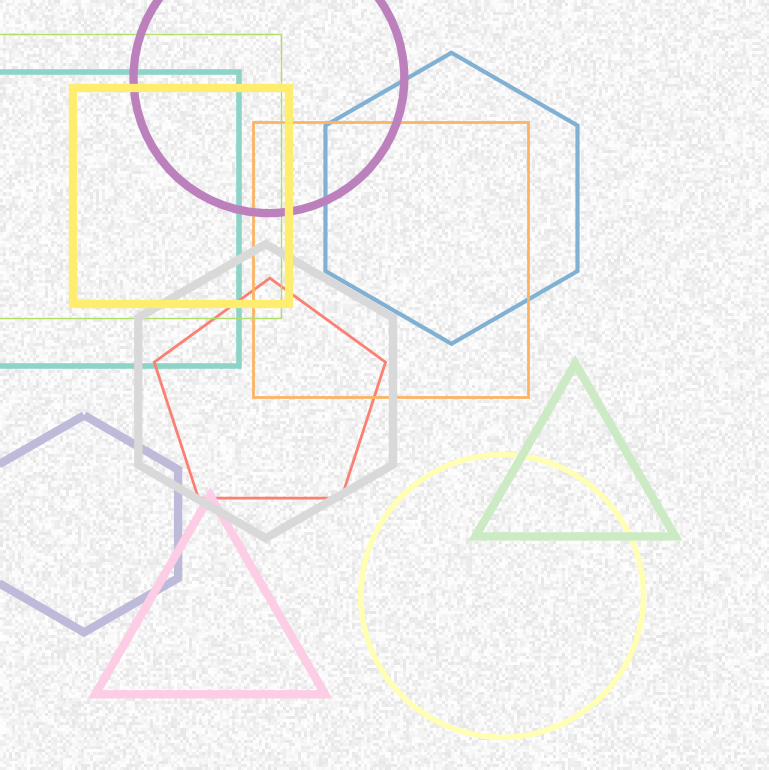[{"shape": "square", "thickness": 2, "radius": 0.96, "center": [0.119, 0.716]}, {"shape": "circle", "thickness": 2, "radius": 0.92, "center": [0.652, 0.226]}, {"shape": "hexagon", "thickness": 3, "radius": 0.7, "center": [0.109, 0.32]}, {"shape": "pentagon", "thickness": 1, "radius": 0.79, "center": [0.351, 0.481]}, {"shape": "hexagon", "thickness": 1.5, "radius": 0.94, "center": [0.586, 0.742]}, {"shape": "square", "thickness": 1, "radius": 0.89, "center": [0.507, 0.663]}, {"shape": "square", "thickness": 0.5, "radius": 0.92, "center": [0.18, 0.772]}, {"shape": "triangle", "thickness": 3, "radius": 0.86, "center": [0.273, 0.184]}, {"shape": "hexagon", "thickness": 3, "radius": 0.95, "center": [0.345, 0.492]}, {"shape": "circle", "thickness": 3, "radius": 0.88, "center": [0.349, 0.899]}, {"shape": "triangle", "thickness": 3, "radius": 0.75, "center": [0.747, 0.378]}, {"shape": "square", "thickness": 3, "radius": 0.7, "center": [0.235, 0.745]}]